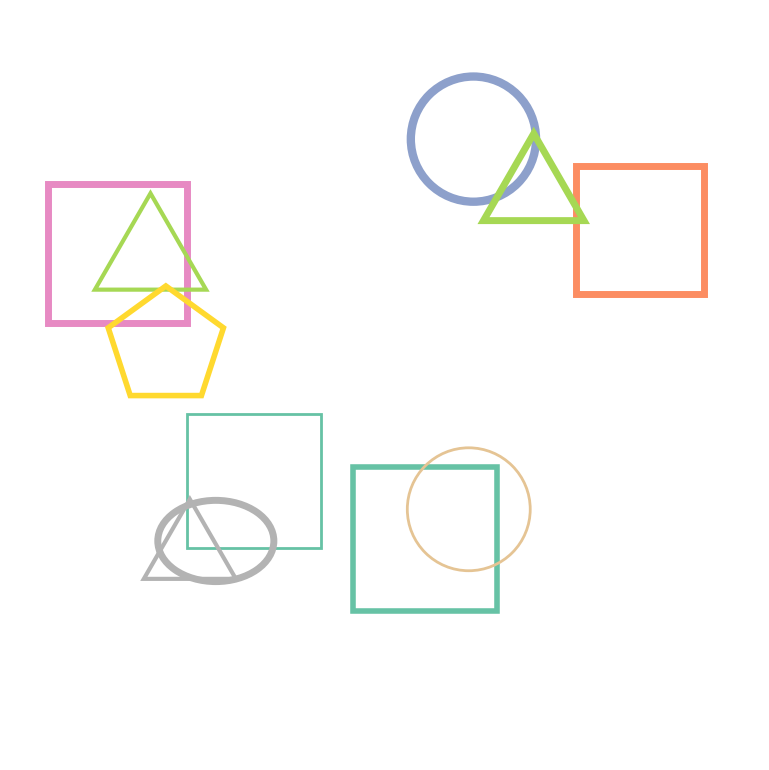[{"shape": "square", "thickness": 1, "radius": 0.43, "center": [0.33, 0.375]}, {"shape": "square", "thickness": 2, "radius": 0.47, "center": [0.552, 0.3]}, {"shape": "square", "thickness": 2.5, "radius": 0.41, "center": [0.831, 0.701]}, {"shape": "circle", "thickness": 3, "radius": 0.41, "center": [0.615, 0.819]}, {"shape": "square", "thickness": 2.5, "radius": 0.45, "center": [0.153, 0.671]}, {"shape": "triangle", "thickness": 1.5, "radius": 0.42, "center": [0.195, 0.666]}, {"shape": "triangle", "thickness": 2.5, "radius": 0.38, "center": [0.693, 0.751]}, {"shape": "pentagon", "thickness": 2, "radius": 0.39, "center": [0.215, 0.55]}, {"shape": "circle", "thickness": 1, "radius": 0.4, "center": [0.609, 0.339]}, {"shape": "oval", "thickness": 2.5, "radius": 0.38, "center": [0.28, 0.297]}, {"shape": "triangle", "thickness": 1.5, "radius": 0.35, "center": [0.247, 0.283]}]